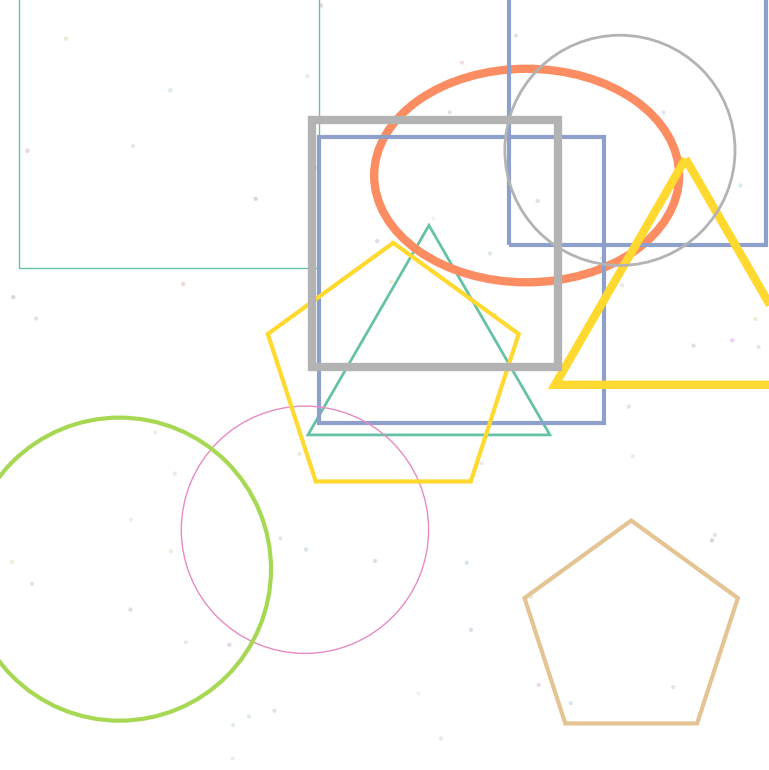[{"shape": "triangle", "thickness": 1, "radius": 0.91, "center": [0.557, 0.526]}, {"shape": "square", "thickness": 0.5, "radius": 0.98, "center": [0.22, 0.847]}, {"shape": "oval", "thickness": 3, "radius": 0.99, "center": [0.684, 0.772]}, {"shape": "square", "thickness": 1.5, "radius": 0.93, "center": [0.599, 0.636]}, {"shape": "square", "thickness": 1.5, "radius": 0.84, "center": [0.828, 0.849]}, {"shape": "circle", "thickness": 0.5, "radius": 0.8, "center": [0.396, 0.312]}, {"shape": "circle", "thickness": 1.5, "radius": 0.98, "center": [0.155, 0.261]}, {"shape": "triangle", "thickness": 3, "radius": 0.98, "center": [0.89, 0.598]}, {"shape": "pentagon", "thickness": 1.5, "radius": 0.86, "center": [0.511, 0.513]}, {"shape": "pentagon", "thickness": 1.5, "radius": 0.73, "center": [0.82, 0.178]}, {"shape": "square", "thickness": 3, "radius": 0.8, "center": [0.565, 0.684]}, {"shape": "circle", "thickness": 1, "radius": 0.75, "center": [0.805, 0.805]}]